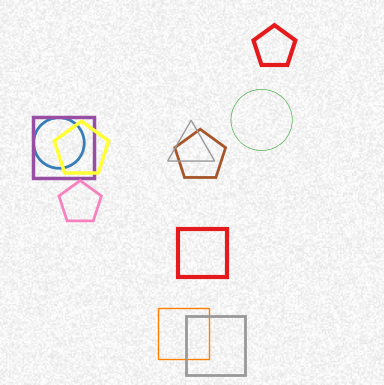[{"shape": "square", "thickness": 3, "radius": 0.31, "center": [0.526, 0.343]}, {"shape": "pentagon", "thickness": 3, "radius": 0.29, "center": [0.713, 0.877]}, {"shape": "circle", "thickness": 2, "radius": 0.33, "center": [0.153, 0.629]}, {"shape": "circle", "thickness": 0.5, "radius": 0.4, "center": [0.68, 0.688]}, {"shape": "square", "thickness": 2.5, "radius": 0.4, "center": [0.164, 0.616]}, {"shape": "square", "thickness": 1, "radius": 0.33, "center": [0.476, 0.133]}, {"shape": "pentagon", "thickness": 2.5, "radius": 0.37, "center": [0.212, 0.611]}, {"shape": "pentagon", "thickness": 2, "radius": 0.35, "center": [0.52, 0.595]}, {"shape": "pentagon", "thickness": 2, "radius": 0.29, "center": [0.208, 0.473]}, {"shape": "triangle", "thickness": 1, "radius": 0.35, "center": [0.497, 0.617]}, {"shape": "square", "thickness": 2, "radius": 0.38, "center": [0.559, 0.103]}]